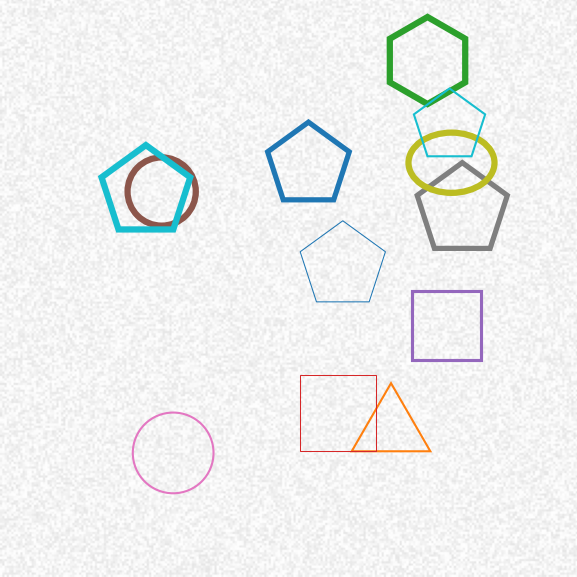[{"shape": "pentagon", "thickness": 0.5, "radius": 0.39, "center": [0.594, 0.539]}, {"shape": "pentagon", "thickness": 2.5, "radius": 0.37, "center": [0.534, 0.713]}, {"shape": "triangle", "thickness": 1, "radius": 0.39, "center": [0.677, 0.257]}, {"shape": "hexagon", "thickness": 3, "radius": 0.38, "center": [0.74, 0.894]}, {"shape": "square", "thickness": 0.5, "radius": 0.33, "center": [0.585, 0.284]}, {"shape": "square", "thickness": 1.5, "radius": 0.3, "center": [0.773, 0.435]}, {"shape": "circle", "thickness": 3, "radius": 0.3, "center": [0.28, 0.667]}, {"shape": "circle", "thickness": 1, "radius": 0.35, "center": [0.3, 0.215]}, {"shape": "pentagon", "thickness": 2.5, "radius": 0.41, "center": [0.8, 0.635]}, {"shape": "oval", "thickness": 3, "radius": 0.37, "center": [0.782, 0.717]}, {"shape": "pentagon", "thickness": 1, "radius": 0.32, "center": [0.778, 0.781]}, {"shape": "pentagon", "thickness": 3, "radius": 0.4, "center": [0.253, 0.667]}]